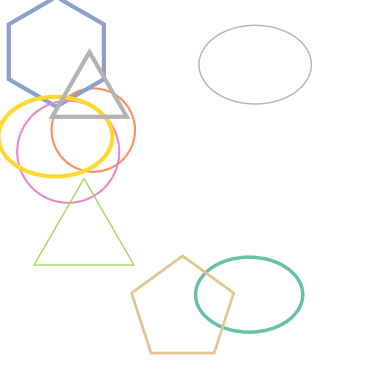[{"shape": "oval", "thickness": 2.5, "radius": 0.7, "center": [0.647, 0.235]}, {"shape": "circle", "thickness": 1.5, "radius": 0.54, "center": [0.242, 0.662]}, {"shape": "hexagon", "thickness": 3, "radius": 0.71, "center": [0.146, 0.866]}, {"shape": "circle", "thickness": 1.5, "radius": 0.66, "center": [0.177, 0.606]}, {"shape": "triangle", "thickness": 1, "radius": 0.75, "center": [0.218, 0.386]}, {"shape": "oval", "thickness": 3, "radius": 0.74, "center": [0.144, 0.645]}, {"shape": "pentagon", "thickness": 2, "radius": 0.7, "center": [0.474, 0.196]}, {"shape": "oval", "thickness": 1, "radius": 0.73, "center": [0.663, 0.832]}, {"shape": "triangle", "thickness": 3, "radius": 0.56, "center": [0.232, 0.753]}]